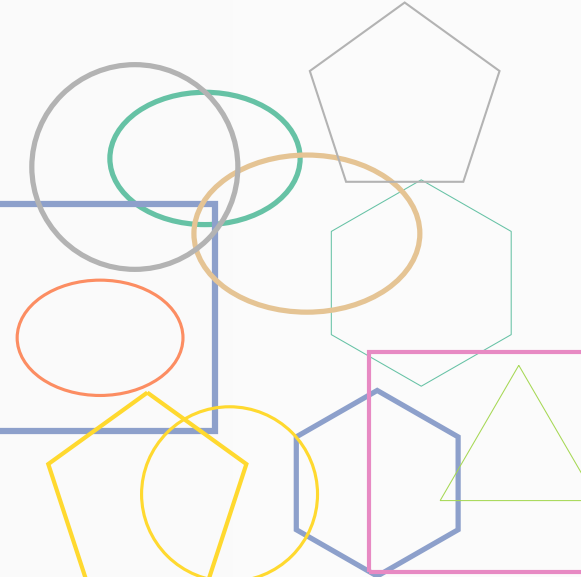[{"shape": "oval", "thickness": 2.5, "radius": 0.82, "center": [0.353, 0.725]}, {"shape": "hexagon", "thickness": 0.5, "radius": 0.89, "center": [0.725, 0.509]}, {"shape": "oval", "thickness": 1.5, "radius": 0.71, "center": [0.172, 0.414]}, {"shape": "hexagon", "thickness": 2.5, "radius": 0.8, "center": [0.649, 0.162]}, {"shape": "square", "thickness": 3, "radius": 0.98, "center": [0.174, 0.45]}, {"shape": "square", "thickness": 2, "radius": 0.95, "center": [0.826, 0.2]}, {"shape": "triangle", "thickness": 0.5, "radius": 0.78, "center": [0.893, 0.21]}, {"shape": "circle", "thickness": 1.5, "radius": 0.76, "center": [0.395, 0.143]}, {"shape": "pentagon", "thickness": 2, "radius": 0.9, "center": [0.253, 0.14]}, {"shape": "oval", "thickness": 2.5, "radius": 0.97, "center": [0.528, 0.595]}, {"shape": "pentagon", "thickness": 1, "radius": 0.86, "center": [0.696, 0.823]}, {"shape": "circle", "thickness": 2.5, "radius": 0.89, "center": [0.232, 0.71]}]